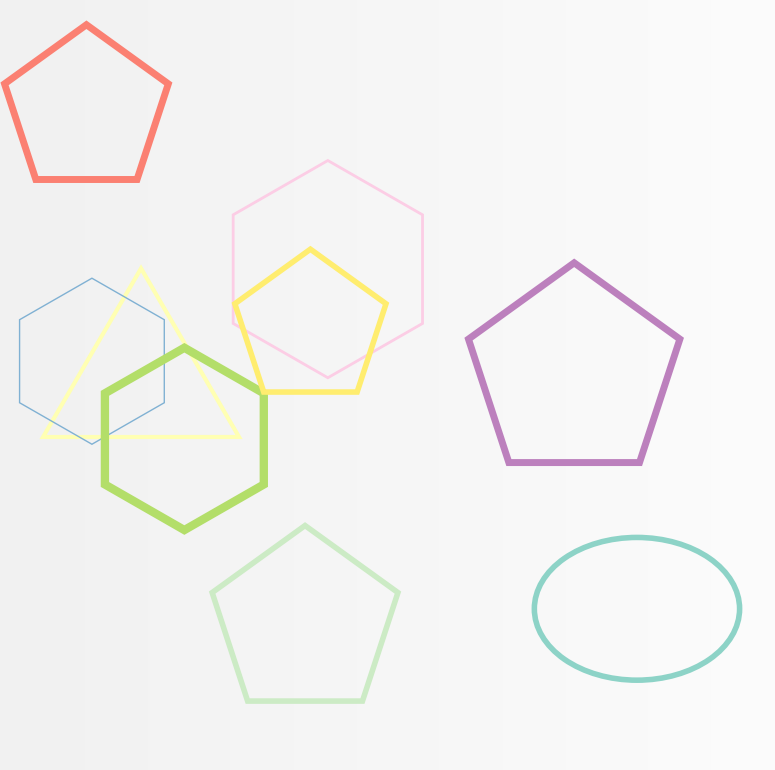[{"shape": "oval", "thickness": 2, "radius": 0.66, "center": [0.822, 0.209]}, {"shape": "triangle", "thickness": 1.5, "radius": 0.73, "center": [0.182, 0.505]}, {"shape": "pentagon", "thickness": 2.5, "radius": 0.56, "center": [0.112, 0.857]}, {"shape": "hexagon", "thickness": 0.5, "radius": 0.54, "center": [0.119, 0.531]}, {"shape": "hexagon", "thickness": 3, "radius": 0.59, "center": [0.238, 0.43]}, {"shape": "hexagon", "thickness": 1, "radius": 0.71, "center": [0.423, 0.65]}, {"shape": "pentagon", "thickness": 2.5, "radius": 0.72, "center": [0.741, 0.515]}, {"shape": "pentagon", "thickness": 2, "radius": 0.63, "center": [0.394, 0.191]}, {"shape": "pentagon", "thickness": 2, "radius": 0.51, "center": [0.401, 0.574]}]